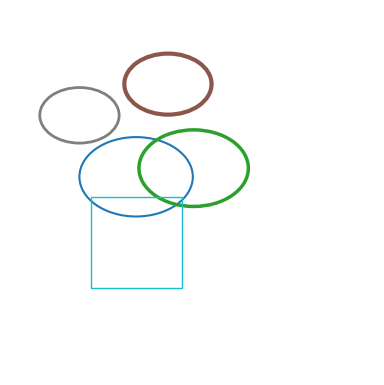[{"shape": "oval", "thickness": 1.5, "radius": 0.74, "center": [0.354, 0.541]}, {"shape": "oval", "thickness": 2.5, "radius": 0.71, "center": [0.503, 0.563]}, {"shape": "oval", "thickness": 3, "radius": 0.57, "center": [0.436, 0.782]}, {"shape": "oval", "thickness": 2, "radius": 0.52, "center": [0.206, 0.7]}, {"shape": "square", "thickness": 1, "radius": 0.59, "center": [0.354, 0.37]}]